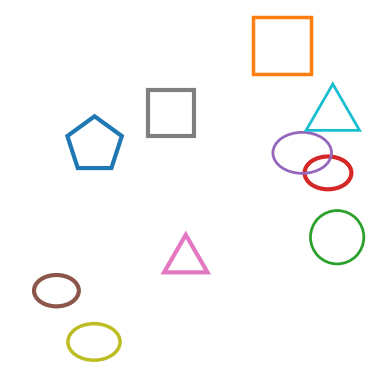[{"shape": "pentagon", "thickness": 3, "radius": 0.37, "center": [0.246, 0.624]}, {"shape": "square", "thickness": 2.5, "radius": 0.37, "center": [0.732, 0.881]}, {"shape": "circle", "thickness": 2, "radius": 0.35, "center": [0.876, 0.384]}, {"shape": "oval", "thickness": 3, "radius": 0.3, "center": [0.852, 0.551]}, {"shape": "oval", "thickness": 2, "radius": 0.38, "center": [0.785, 0.603]}, {"shape": "oval", "thickness": 3, "radius": 0.29, "center": [0.147, 0.245]}, {"shape": "triangle", "thickness": 3, "radius": 0.33, "center": [0.483, 0.325]}, {"shape": "square", "thickness": 3, "radius": 0.3, "center": [0.444, 0.707]}, {"shape": "oval", "thickness": 2.5, "radius": 0.34, "center": [0.244, 0.112]}, {"shape": "triangle", "thickness": 2, "radius": 0.4, "center": [0.864, 0.702]}]